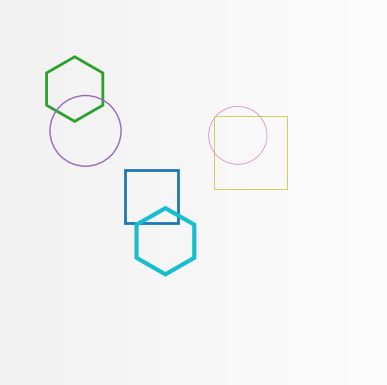[{"shape": "square", "thickness": 2, "radius": 0.34, "center": [0.39, 0.49]}, {"shape": "hexagon", "thickness": 2, "radius": 0.42, "center": [0.193, 0.769]}, {"shape": "circle", "thickness": 1, "radius": 0.46, "center": [0.221, 0.66]}, {"shape": "circle", "thickness": 0.5, "radius": 0.38, "center": [0.614, 0.648]}, {"shape": "square", "thickness": 0.5, "radius": 0.47, "center": [0.647, 0.604]}, {"shape": "hexagon", "thickness": 3, "radius": 0.43, "center": [0.427, 0.373]}]